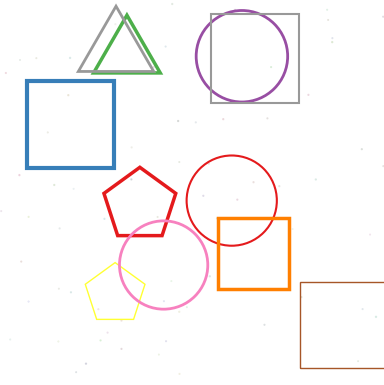[{"shape": "circle", "thickness": 1.5, "radius": 0.59, "center": [0.602, 0.479]}, {"shape": "pentagon", "thickness": 2.5, "radius": 0.49, "center": [0.363, 0.467]}, {"shape": "square", "thickness": 3, "radius": 0.57, "center": [0.182, 0.677]}, {"shape": "triangle", "thickness": 2.5, "radius": 0.5, "center": [0.33, 0.861]}, {"shape": "circle", "thickness": 2, "radius": 0.59, "center": [0.628, 0.854]}, {"shape": "square", "thickness": 2.5, "radius": 0.46, "center": [0.658, 0.341]}, {"shape": "pentagon", "thickness": 1, "radius": 0.41, "center": [0.299, 0.236]}, {"shape": "square", "thickness": 1, "radius": 0.56, "center": [0.891, 0.155]}, {"shape": "circle", "thickness": 2, "radius": 0.57, "center": [0.425, 0.312]}, {"shape": "square", "thickness": 1.5, "radius": 0.57, "center": [0.663, 0.848]}, {"shape": "triangle", "thickness": 2, "radius": 0.57, "center": [0.301, 0.871]}]